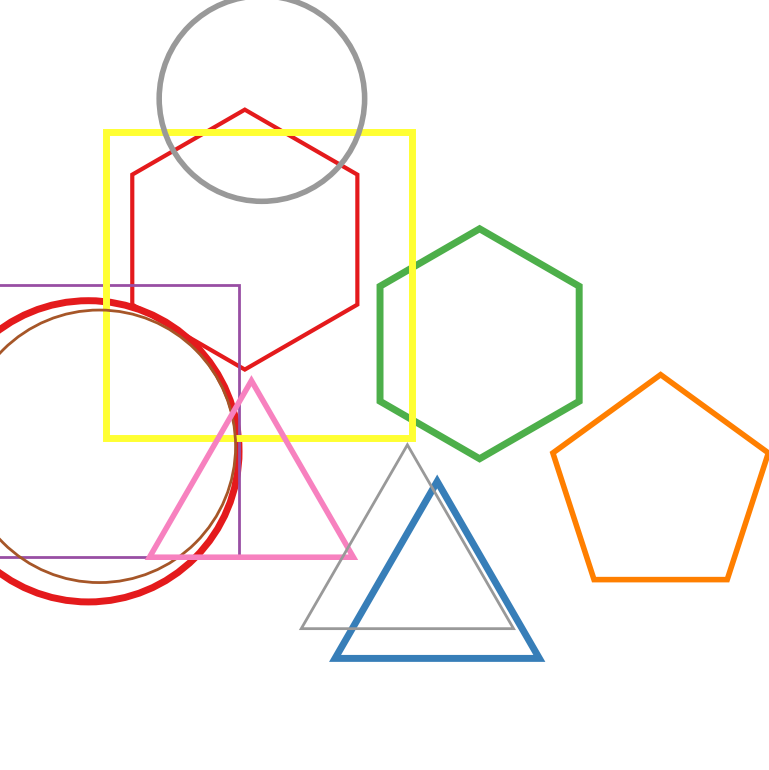[{"shape": "circle", "thickness": 2.5, "radius": 0.98, "center": [0.115, 0.414]}, {"shape": "hexagon", "thickness": 1.5, "radius": 0.84, "center": [0.318, 0.689]}, {"shape": "triangle", "thickness": 2.5, "radius": 0.77, "center": [0.568, 0.222]}, {"shape": "hexagon", "thickness": 2.5, "radius": 0.75, "center": [0.623, 0.554]}, {"shape": "square", "thickness": 1, "radius": 0.88, "center": [0.133, 0.453]}, {"shape": "pentagon", "thickness": 2, "radius": 0.74, "center": [0.858, 0.366]}, {"shape": "square", "thickness": 2.5, "radius": 0.99, "center": [0.337, 0.63]}, {"shape": "circle", "thickness": 1, "radius": 0.88, "center": [0.129, 0.42]}, {"shape": "triangle", "thickness": 2, "radius": 0.76, "center": [0.327, 0.353]}, {"shape": "triangle", "thickness": 1, "radius": 0.8, "center": [0.529, 0.263]}, {"shape": "circle", "thickness": 2, "radius": 0.67, "center": [0.34, 0.872]}]